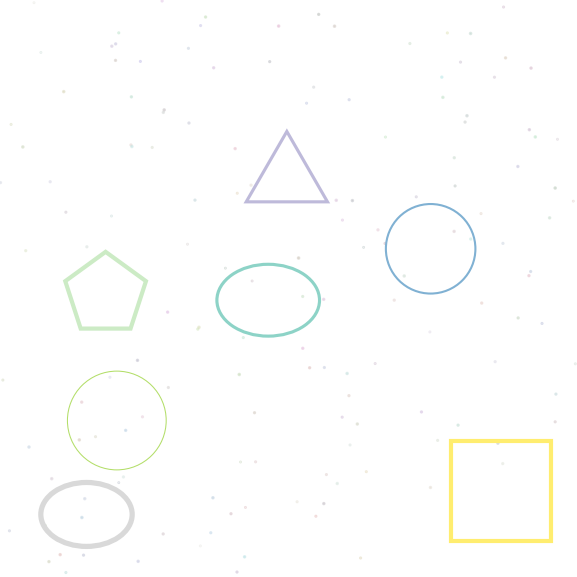[{"shape": "oval", "thickness": 1.5, "radius": 0.44, "center": [0.464, 0.479]}, {"shape": "triangle", "thickness": 1.5, "radius": 0.41, "center": [0.497, 0.69]}, {"shape": "circle", "thickness": 1, "radius": 0.39, "center": [0.746, 0.568]}, {"shape": "circle", "thickness": 0.5, "radius": 0.43, "center": [0.202, 0.271]}, {"shape": "oval", "thickness": 2.5, "radius": 0.4, "center": [0.15, 0.108]}, {"shape": "pentagon", "thickness": 2, "radius": 0.37, "center": [0.183, 0.49]}, {"shape": "square", "thickness": 2, "radius": 0.43, "center": [0.867, 0.15]}]